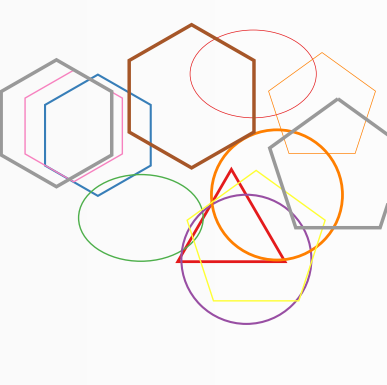[{"shape": "triangle", "thickness": 2, "radius": 0.8, "center": [0.597, 0.4]}, {"shape": "oval", "thickness": 0.5, "radius": 0.81, "center": [0.653, 0.808]}, {"shape": "hexagon", "thickness": 1.5, "radius": 0.79, "center": [0.253, 0.649]}, {"shape": "oval", "thickness": 1, "radius": 0.8, "center": [0.364, 0.434]}, {"shape": "circle", "thickness": 1.5, "radius": 0.84, "center": [0.636, 0.326]}, {"shape": "pentagon", "thickness": 0.5, "radius": 0.73, "center": [0.831, 0.718]}, {"shape": "circle", "thickness": 2, "radius": 0.85, "center": [0.715, 0.494]}, {"shape": "pentagon", "thickness": 1, "radius": 0.94, "center": [0.661, 0.37]}, {"shape": "hexagon", "thickness": 2.5, "radius": 0.93, "center": [0.494, 0.75]}, {"shape": "hexagon", "thickness": 1, "radius": 0.72, "center": [0.19, 0.673]}, {"shape": "pentagon", "thickness": 2.5, "radius": 0.93, "center": [0.872, 0.558]}, {"shape": "hexagon", "thickness": 2.5, "radius": 0.82, "center": [0.146, 0.68]}]